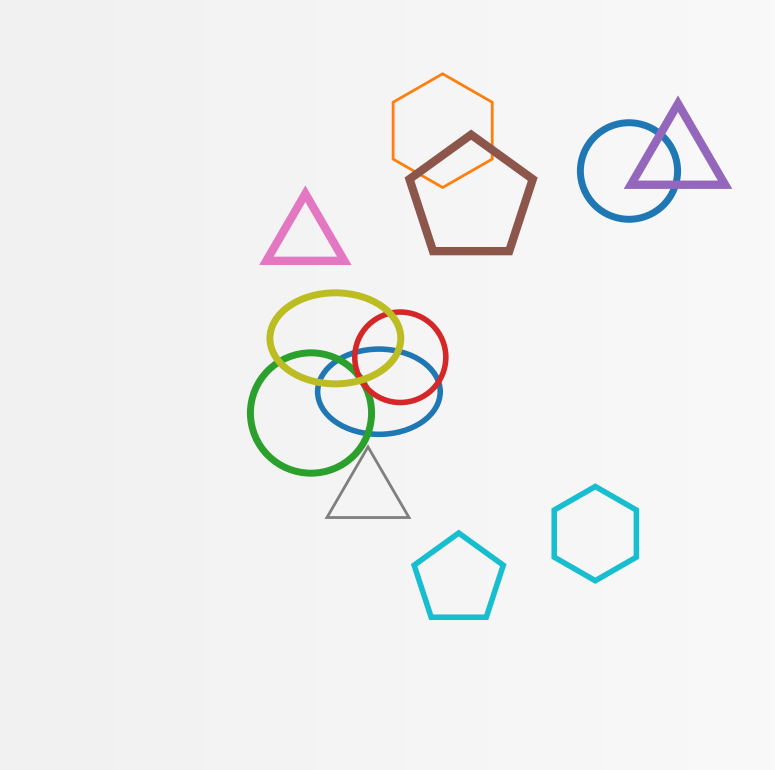[{"shape": "circle", "thickness": 2.5, "radius": 0.31, "center": [0.812, 0.778]}, {"shape": "oval", "thickness": 2, "radius": 0.4, "center": [0.489, 0.491]}, {"shape": "hexagon", "thickness": 1, "radius": 0.37, "center": [0.571, 0.83]}, {"shape": "circle", "thickness": 2.5, "radius": 0.39, "center": [0.401, 0.464]}, {"shape": "circle", "thickness": 2, "radius": 0.29, "center": [0.517, 0.536]}, {"shape": "triangle", "thickness": 3, "radius": 0.35, "center": [0.875, 0.795]}, {"shape": "pentagon", "thickness": 3, "radius": 0.42, "center": [0.608, 0.741]}, {"shape": "triangle", "thickness": 3, "radius": 0.29, "center": [0.394, 0.69]}, {"shape": "triangle", "thickness": 1, "radius": 0.31, "center": [0.475, 0.358]}, {"shape": "oval", "thickness": 2.5, "radius": 0.42, "center": [0.433, 0.561]}, {"shape": "pentagon", "thickness": 2, "radius": 0.3, "center": [0.592, 0.247]}, {"shape": "hexagon", "thickness": 2, "radius": 0.31, "center": [0.768, 0.307]}]